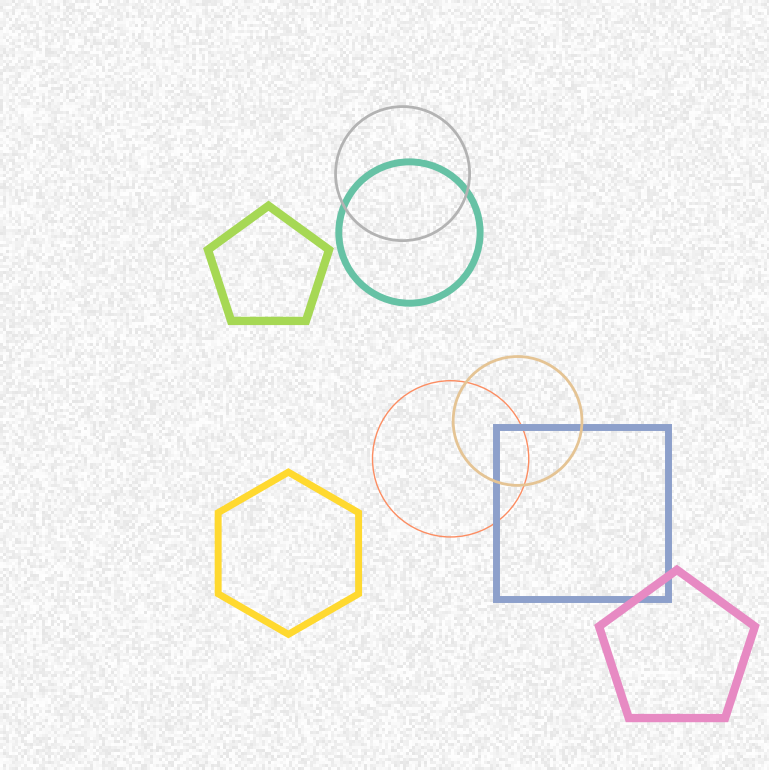[{"shape": "circle", "thickness": 2.5, "radius": 0.46, "center": [0.532, 0.698]}, {"shape": "circle", "thickness": 0.5, "radius": 0.51, "center": [0.585, 0.404]}, {"shape": "square", "thickness": 2.5, "radius": 0.56, "center": [0.755, 0.333]}, {"shape": "pentagon", "thickness": 3, "radius": 0.53, "center": [0.879, 0.154]}, {"shape": "pentagon", "thickness": 3, "radius": 0.41, "center": [0.349, 0.65]}, {"shape": "hexagon", "thickness": 2.5, "radius": 0.53, "center": [0.375, 0.282]}, {"shape": "circle", "thickness": 1, "radius": 0.42, "center": [0.672, 0.453]}, {"shape": "circle", "thickness": 1, "radius": 0.44, "center": [0.523, 0.775]}]